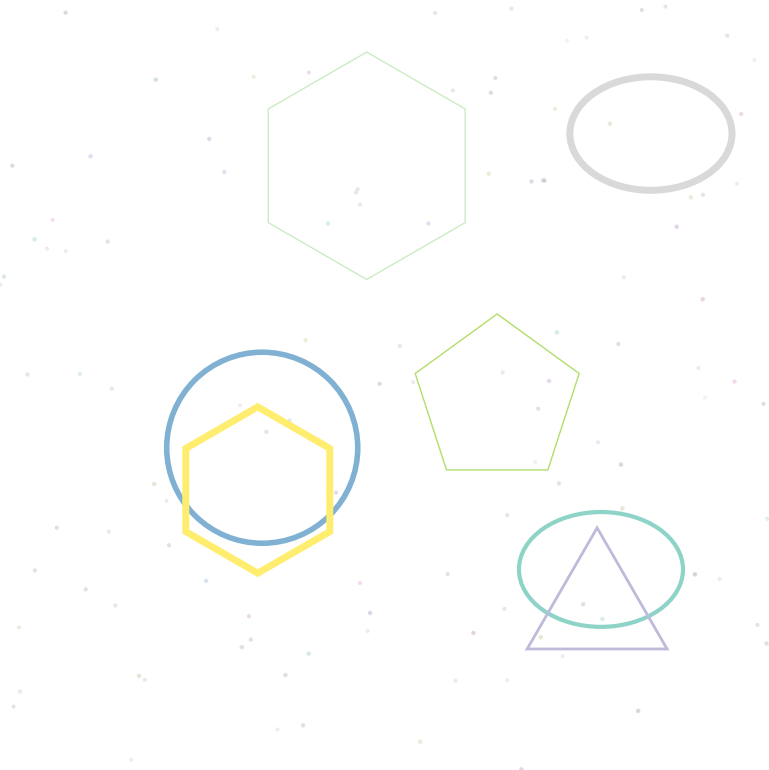[{"shape": "oval", "thickness": 1.5, "radius": 0.53, "center": [0.78, 0.26]}, {"shape": "triangle", "thickness": 1, "radius": 0.52, "center": [0.775, 0.21]}, {"shape": "circle", "thickness": 2, "radius": 0.62, "center": [0.341, 0.419]}, {"shape": "pentagon", "thickness": 0.5, "radius": 0.56, "center": [0.646, 0.48]}, {"shape": "oval", "thickness": 2.5, "radius": 0.53, "center": [0.845, 0.827]}, {"shape": "hexagon", "thickness": 0.5, "radius": 0.74, "center": [0.476, 0.785]}, {"shape": "hexagon", "thickness": 2.5, "radius": 0.54, "center": [0.335, 0.364]}]